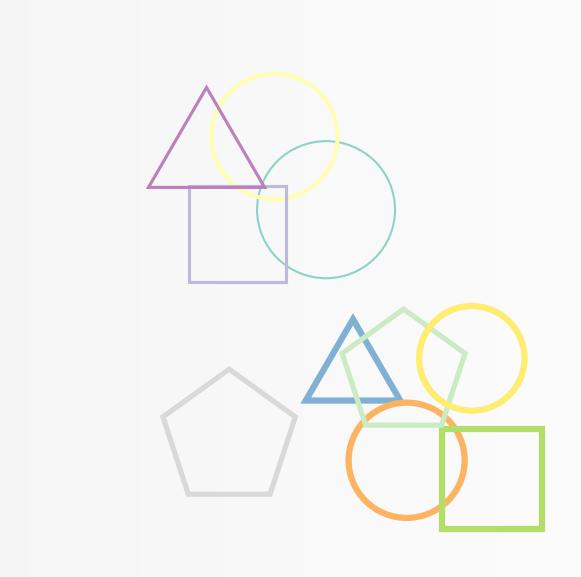[{"shape": "circle", "thickness": 1, "radius": 0.59, "center": [0.561, 0.636]}, {"shape": "circle", "thickness": 2, "radius": 0.54, "center": [0.472, 0.763]}, {"shape": "square", "thickness": 1.5, "radius": 0.42, "center": [0.409, 0.594]}, {"shape": "triangle", "thickness": 3, "radius": 0.47, "center": [0.607, 0.352]}, {"shape": "circle", "thickness": 3, "radius": 0.5, "center": [0.7, 0.202]}, {"shape": "square", "thickness": 3, "radius": 0.43, "center": [0.847, 0.169]}, {"shape": "pentagon", "thickness": 2.5, "radius": 0.6, "center": [0.394, 0.24]}, {"shape": "triangle", "thickness": 1.5, "radius": 0.58, "center": [0.355, 0.732]}, {"shape": "pentagon", "thickness": 2.5, "radius": 0.56, "center": [0.694, 0.353]}, {"shape": "circle", "thickness": 3, "radius": 0.45, "center": [0.812, 0.379]}]